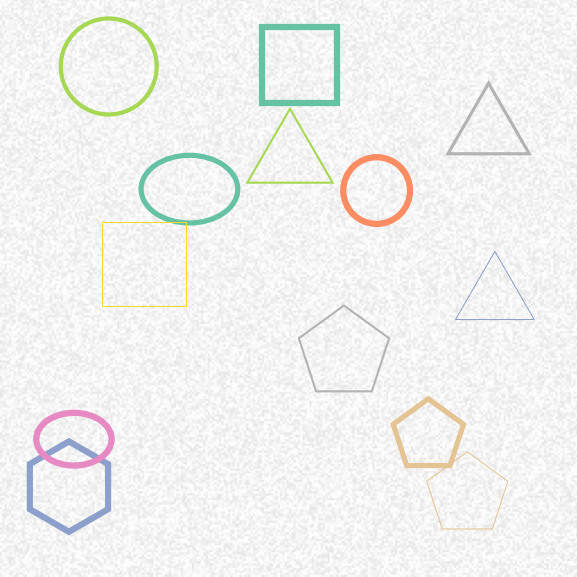[{"shape": "square", "thickness": 3, "radius": 0.33, "center": [0.519, 0.887]}, {"shape": "oval", "thickness": 2.5, "radius": 0.42, "center": [0.328, 0.672]}, {"shape": "circle", "thickness": 3, "radius": 0.29, "center": [0.652, 0.669]}, {"shape": "triangle", "thickness": 0.5, "radius": 0.39, "center": [0.857, 0.485]}, {"shape": "hexagon", "thickness": 3, "radius": 0.39, "center": [0.119, 0.157]}, {"shape": "oval", "thickness": 3, "radius": 0.33, "center": [0.128, 0.239]}, {"shape": "circle", "thickness": 2, "radius": 0.42, "center": [0.188, 0.884]}, {"shape": "triangle", "thickness": 1, "radius": 0.43, "center": [0.502, 0.725]}, {"shape": "square", "thickness": 0.5, "radius": 0.36, "center": [0.249, 0.542]}, {"shape": "pentagon", "thickness": 2.5, "radius": 0.32, "center": [0.742, 0.245]}, {"shape": "pentagon", "thickness": 0.5, "radius": 0.37, "center": [0.809, 0.143]}, {"shape": "triangle", "thickness": 1.5, "radius": 0.41, "center": [0.846, 0.774]}, {"shape": "pentagon", "thickness": 1, "radius": 0.41, "center": [0.596, 0.388]}]